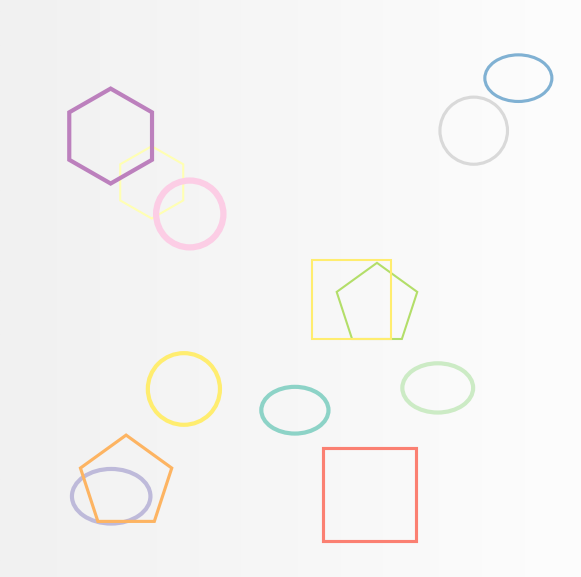[{"shape": "oval", "thickness": 2, "radius": 0.29, "center": [0.507, 0.289]}, {"shape": "hexagon", "thickness": 1, "radius": 0.31, "center": [0.261, 0.683]}, {"shape": "oval", "thickness": 2, "radius": 0.34, "center": [0.191, 0.14]}, {"shape": "square", "thickness": 1.5, "radius": 0.4, "center": [0.636, 0.143]}, {"shape": "oval", "thickness": 1.5, "radius": 0.29, "center": [0.892, 0.864]}, {"shape": "pentagon", "thickness": 1.5, "radius": 0.41, "center": [0.217, 0.163]}, {"shape": "pentagon", "thickness": 1, "radius": 0.36, "center": [0.649, 0.471]}, {"shape": "circle", "thickness": 3, "radius": 0.29, "center": [0.326, 0.629]}, {"shape": "circle", "thickness": 1.5, "radius": 0.29, "center": [0.815, 0.773]}, {"shape": "hexagon", "thickness": 2, "radius": 0.41, "center": [0.19, 0.764]}, {"shape": "oval", "thickness": 2, "radius": 0.3, "center": [0.753, 0.327]}, {"shape": "circle", "thickness": 2, "radius": 0.31, "center": [0.316, 0.326]}, {"shape": "square", "thickness": 1, "radius": 0.34, "center": [0.605, 0.481]}]